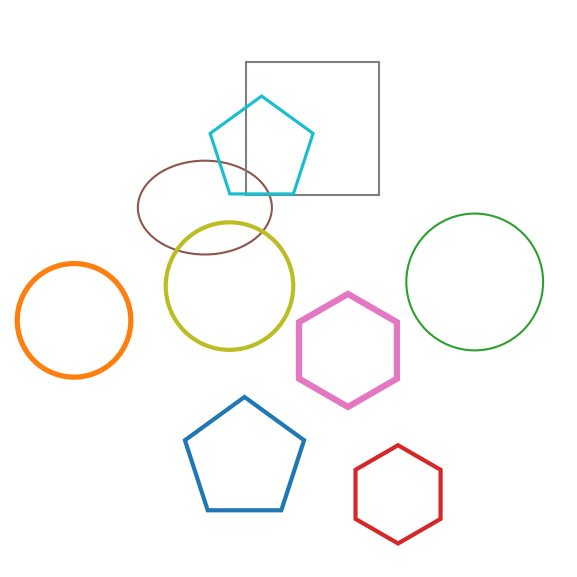[{"shape": "pentagon", "thickness": 2, "radius": 0.54, "center": [0.423, 0.203]}, {"shape": "circle", "thickness": 2.5, "radius": 0.49, "center": [0.128, 0.444]}, {"shape": "circle", "thickness": 1, "radius": 0.59, "center": [0.822, 0.511]}, {"shape": "hexagon", "thickness": 2, "radius": 0.43, "center": [0.689, 0.143]}, {"shape": "oval", "thickness": 1, "radius": 0.58, "center": [0.355, 0.64]}, {"shape": "hexagon", "thickness": 3, "radius": 0.49, "center": [0.603, 0.392]}, {"shape": "square", "thickness": 1, "radius": 0.58, "center": [0.542, 0.776]}, {"shape": "circle", "thickness": 2, "radius": 0.55, "center": [0.397, 0.504]}, {"shape": "pentagon", "thickness": 1.5, "radius": 0.47, "center": [0.453, 0.739]}]